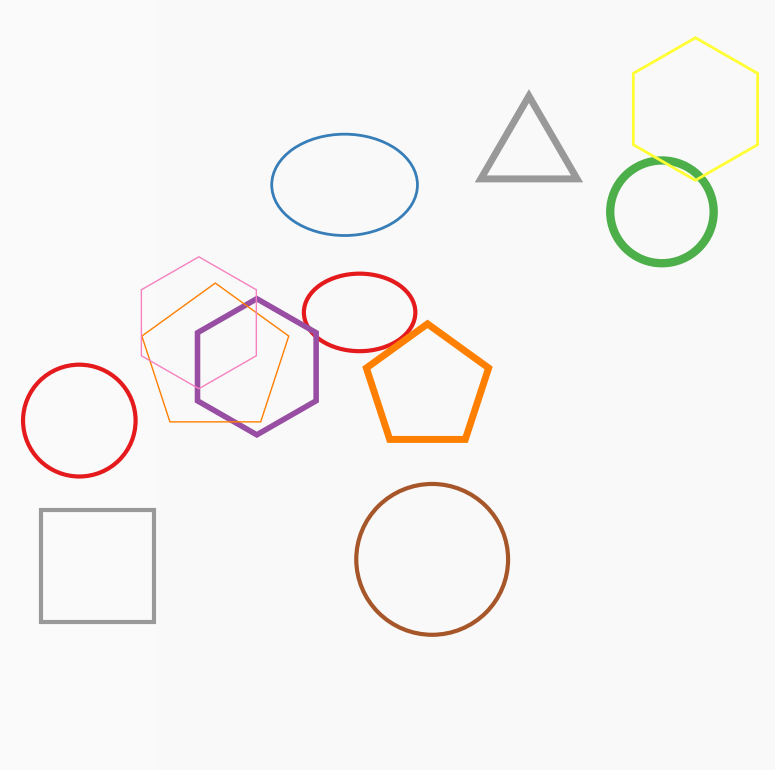[{"shape": "circle", "thickness": 1.5, "radius": 0.36, "center": [0.102, 0.454]}, {"shape": "oval", "thickness": 1.5, "radius": 0.36, "center": [0.464, 0.594]}, {"shape": "oval", "thickness": 1, "radius": 0.47, "center": [0.445, 0.76]}, {"shape": "circle", "thickness": 3, "radius": 0.33, "center": [0.854, 0.725]}, {"shape": "hexagon", "thickness": 2, "radius": 0.44, "center": [0.331, 0.524]}, {"shape": "pentagon", "thickness": 0.5, "radius": 0.5, "center": [0.278, 0.533]}, {"shape": "pentagon", "thickness": 2.5, "radius": 0.41, "center": [0.552, 0.496]}, {"shape": "hexagon", "thickness": 1, "radius": 0.46, "center": [0.897, 0.858]}, {"shape": "circle", "thickness": 1.5, "radius": 0.49, "center": [0.558, 0.274]}, {"shape": "hexagon", "thickness": 0.5, "radius": 0.43, "center": [0.257, 0.581]}, {"shape": "triangle", "thickness": 2.5, "radius": 0.36, "center": [0.682, 0.804]}, {"shape": "square", "thickness": 1.5, "radius": 0.36, "center": [0.126, 0.265]}]